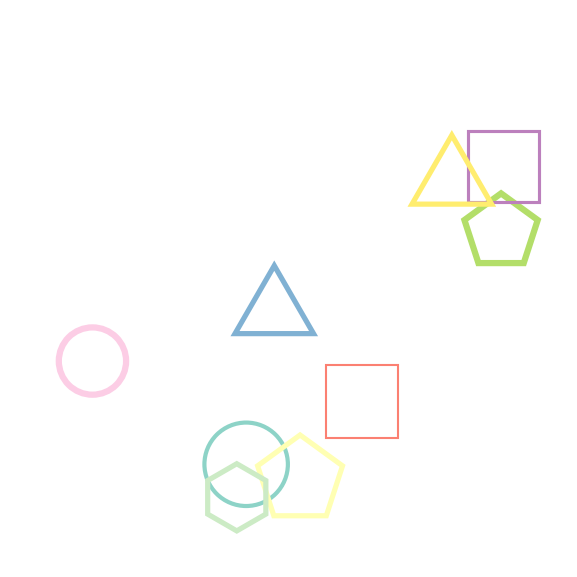[{"shape": "circle", "thickness": 2, "radius": 0.36, "center": [0.426, 0.195]}, {"shape": "pentagon", "thickness": 2.5, "radius": 0.39, "center": [0.52, 0.169]}, {"shape": "square", "thickness": 1, "radius": 0.31, "center": [0.627, 0.304]}, {"shape": "triangle", "thickness": 2.5, "radius": 0.39, "center": [0.475, 0.461]}, {"shape": "pentagon", "thickness": 3, "radius": 0.33, "center": [0.868, 0.598]}, {"shape": "circle", "thickness": 3, "radius": 0.29, "center": [0.16, 0.374]}, {"shape": "square", "thickness": 1.5, "radius": 0.31, "center": [0.872, 0.711]}, {"shape": "hexagon", "thickness": 2.5, "radius": 0.29, "center": [0.41, 0.138]}, {"shape": "triangle", "thickness": 2.5, "radius": 0.4, "center": [0.782, 0.685]}]